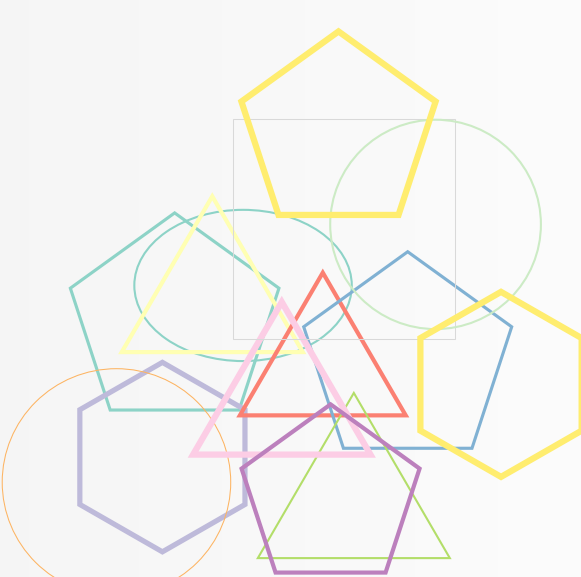[{"shape": "oval", "thickness": 1, "radius": 0.94, "center": [0.418, 0.505]}, {"shape": "pentagon", "thickness": 1.5, "radius": 0.94, "center": [0.3, 0.442]}, {"shape": "triangle", "thickness": 2, "radius": 0.9, "center": [0.365, 0.479]}, {"shape": "hexagon", "thickness": 2.5, "radius": 0.82, "center": [0.279, 0.208]}, {"shape": "triangle", "thickness": 2, "radius": 0.82, "center": [0.555, 0.362]}, {"shape": "pentagon", "thickness": 1.5, "radius": 0.94, "center": [0.701, 0.375]}, {"shape": "circle", "thickness": 0.5, "radius": 0.98, "center": [0.2, 0.164]}, {"shape": "triangle", "thickness": 1, "radius": 0.95, "center": [0.609, 0.128]}, {"shape": "triangle", "thickness": 3, "radius": 0.88, "center": [0.485, 0.3]}, {"shape": "square", "thickness": 0.5, "radius": 0.96, "center": [0.591, 0.603]}, {"shape": "pentagon", "thickness": 2, "radius": 0.81, "center": [0.569, 0.138]}, {"shape": "circle", "thickness": 1, "radius": 0.91, "center": [0.749, 0.611]}, {"shape": "hexagon", "thickness": 3, "radius": 0.8, "center": [0.862, 0.334]}, {"shape": "pentagon", "thickness": 3, "radius": 0.88, "center": [0.582, 0.769]}]